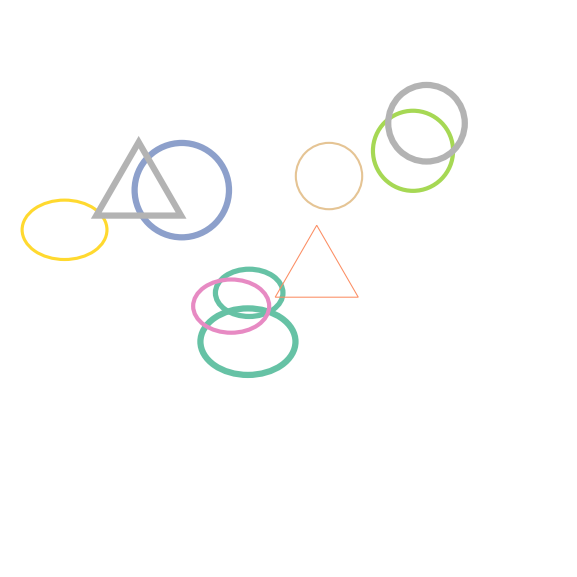[{"shape": "oval", "thickness": 2.5, "radius": 0.29, "center": [0.431, 0.492]}, {"shape": "oval", "thickness": 3, "radius": 0.41, "center": [0.429, 0.408]}, {"shape": "triangle", "thickness": 0.5, "radius": 0.42, "center": [0.548, 0.526]}, {"shape": "circle", "thickness": 3, "radius": 0.41, "center": [0.315, 0.67]}, {"shape": "oval", "thickness": 2, "radius": 0.33, "center": [0.4, 0.469]}, {"shape": "circle", "thickness": 2, "radius": 0.35, "center": [0.715, 0.738]}, {"shape": "oval", "thickness": 1.5, "radius": 0.37, "center": [0.112, 0.601]}, {"shape": "circle", "thickness": 1, "radius": 0.29, "center": [0.57, 0.694]}, {"shape": "triangle", "thickness": 3, "radius": 0.42, "center": [0.24, 0.668]}, {"shape": "circle", "thickness": 3, "radius": 0.33, "center": [0.739, 0.786]}]